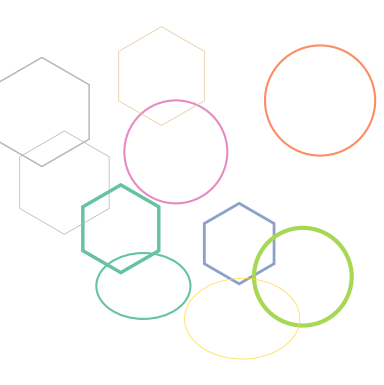[{"shape": "oval", "thickness": 1.5, "radius": 0.61, "center": [0.372, 0.257]}, {"shape": "hexagon", "thickness": 2.5, "radius": 0.57, "center": [0.314, 0.406]}, {"shape": "circle", "thickness": 1.5, "radius": 0.72, "center": [0.831, 0.739]}, {"shape": "hexagon", "thickness": 2, "radius": 0.52, "center": [0.621, 0.367]}, {"shape": "circle", "thickness": 1.5, "radius": 0.67, "center": [0.457, 0.605]}, {"shape": "circle", "thickness": 3, "radius": 0.63, "center": [0.787, 0.281]}, {"shape": "oval", "thickness": 0.5, "radius": 0.75, "center": [0.629, 0.172]}, {"shape": "hexagon", "thickness": 0.5, "radius": 0.64, "center": [0.42, 0.802]}, {"shape": "hexagon", "thickness": 0.5, "radius": 0.67, "center": [0.167, 0.526]}, {"shape": "hexagon", "thickness": 1, "radius": 0.71, "center": [0.109, 0.709]}]